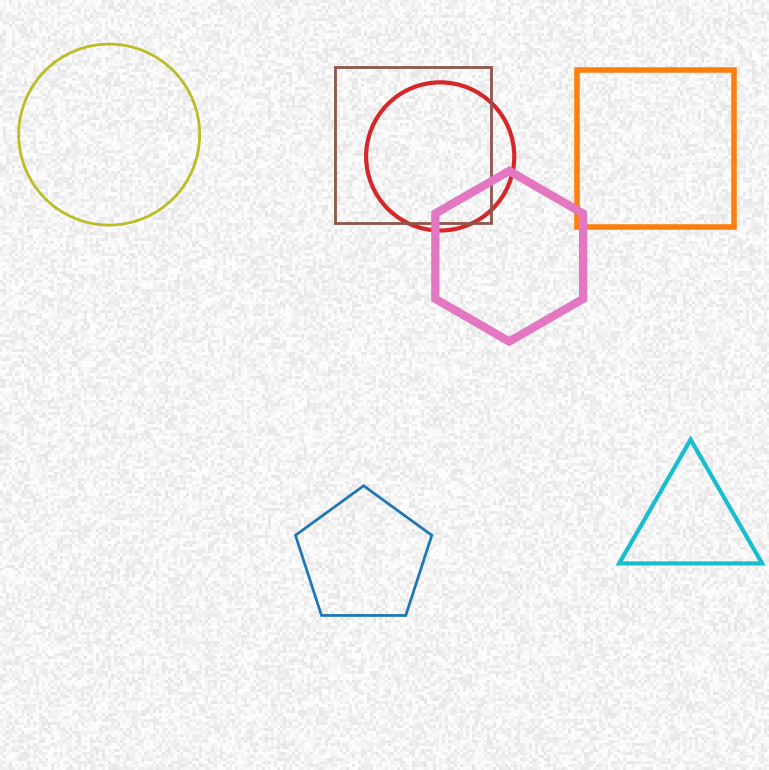[{"shape": "pentagon", "thickness": 1, "radius": 0.47, "center": [0.472, 0.276]}, {"shape": "square", "thickness": 2, "radius": 0.51, "center": [0.852, 0.807]}, {"shape": "circle", "thickness": 1.5, "radius": 0.48, "center": [0.572, 0.797]}, {"shape": "square", "thickness": 1, "radius": 0.51, "center": [0.537, 0.812]}, {"shape": "hexagon", "thickness": 3, "radius": 0.55, "center": [0.661, 0.667]}, {"shape": "circle", "thickness": 1, "radius": 0.59, "center": [0.142, 0.825]}, {"shape": "triangle", "thickness": 1.5, "radius": 0.54, "center": [0.897, 0.322]}]